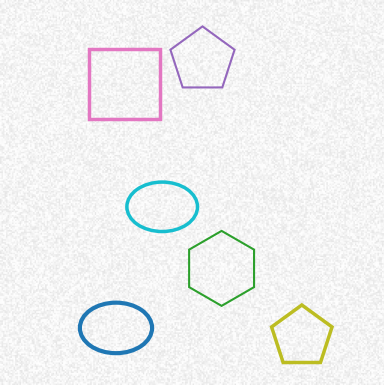[{"shape": "oval", "thickness": 3, "radius": 0.47, "center": [0.301, 0.148]}, {"shape": "hexagon", "thickness": 1.5, "radius": 0.49, "center": [0.576, 0.303]}, {"shape": "pentagon", "thickness": 1.5, "radius": 0.44, "center": [0.526, 0.844]}, {"shape": "square", "thickness": 2.5, "radius": 0.46, "center": [0.323, 0.782]}, {"shape": "pentagon", "thickness": 2.5, "radius": 0.41, "center": [0.784, 0.125]}, {"shape": "oval", "thickness": 2.5, "radius": 0.46, "center": [0.421, 0.463]}]